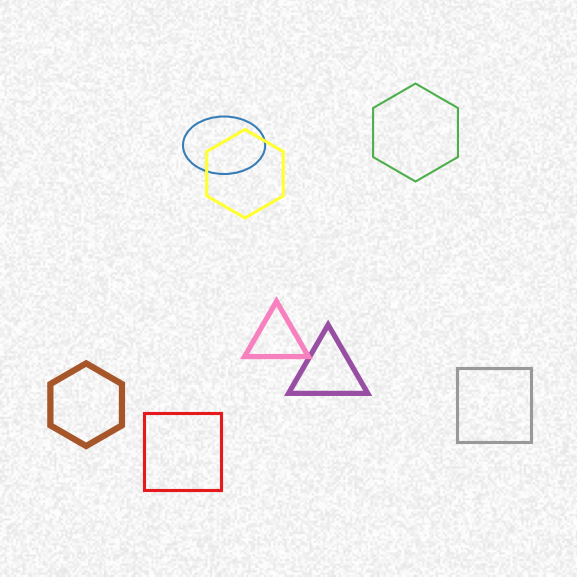[{"shape": "square", "thickness": 1.5, "radius": 0.33, "center": [0.315, 0.217]}, {"shape": "oval", "thickness": 1, "radius": 0.36, "center": [0.388, 0.748]}, {"shape": "hexagon", "thickness": 1, "radius": 0.42, "center": [0.72, 0.77]}, {"shape": "triangle", "thickness": 2.5, "radius": 0.4, "center": [0.568, 0.358]}, {"shape": "hexagon", "thickness": 1.5, "radius": 0.38, "center": [0.424, 0.698]}, {"shape": "hexagon", "thickness": 3, "radius": 0.36, "center": [0.149, 0.298]}, {"shape": "triangle", "thickness": 2.5, "radius": 0.32, "center": [0.479, 0.414]}, {"shape": "square", "thickness": 1.5, "radius": 0.32, "center": [0.855, 0.298]}]